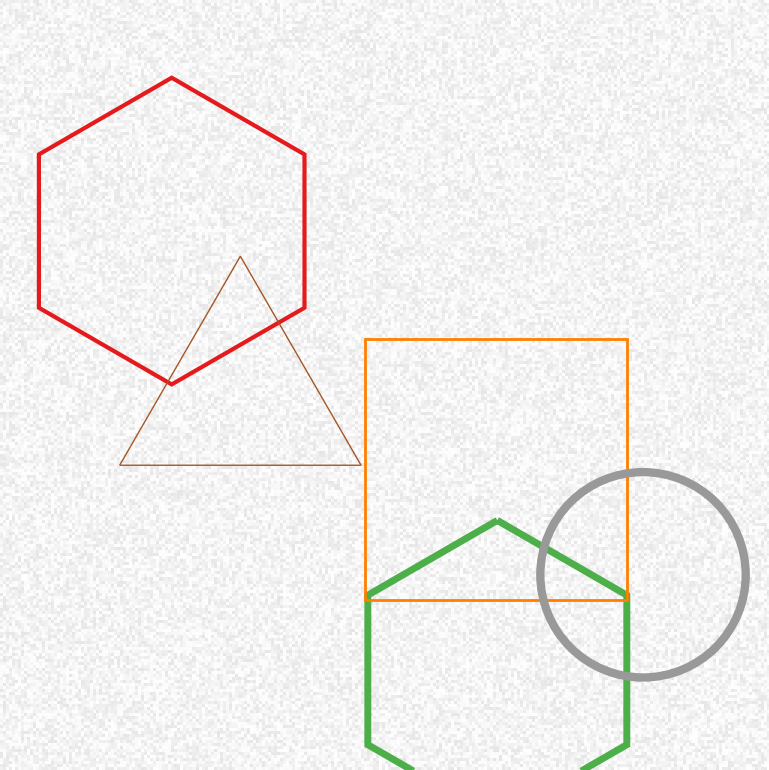[{"shape": "hexagon", "thickness": 1.5, "radius": 1.0, "center": [0.223, 0.7]}, {"shape": "hexagon", "thickness": 2.5, "radius": 0.97, "center": [0.646, 0.13]}, {"shape": "square", "thickness": 1, "radius": 0.85, "center": [0.644, 0.391]}, {"shape": "triangle", "thickness": 0.5, "radius": 0.9, "center": [0.312, 0.486]}, {"shape": "circle", "thickness": 3, "radius": 0.67, "center": [0.835, 0.254]}]